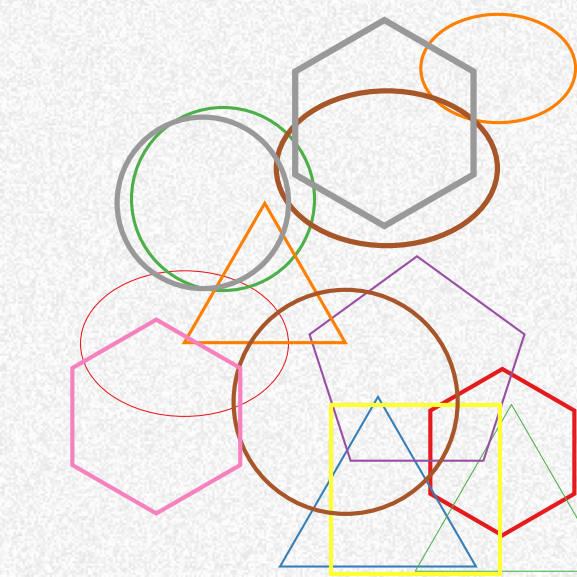[{"shape": "oval", "thickness": 0.5, "radius": 0.9, "center": [0.319, 0.404]}, {"shape": "hexagon", "thickness": 2, "radius": 0.72, "center": [0.87, 0.216]}, {"shape": "triangle", "thickness": 1, "radius": 0.98, "center": [0.655, 0.116]}, {"shape": "circle", "thickness": 1.5, "radius": 0.79, "center": [0.386, 0.655]}, {"shape": "triangle", "thickness": 0.5, "radius": 0.96, "center": [0.886, 0.106]}, {"shape": "pentagon", "thickness": 1, "radius": 0.98, "center": [0.722, 0.36]}, {"shape": "triangle", "thickness": 1.5, "radius": 0.8, "center": [0.458, 0.486]}, {"shape": "oval", "thickness": 1.5, "radius": 0.67, "center": [0.863, 0.881]}, {"shape": "square", "thickness": 2, "radius": 0.73, "center": [0.719, 0.152]}, {"shape": "circle", "thickness": 2, "radius": 0.97, "center": [0.598, 0.303]}, {"shape": "oval", "thickness": 2.5, "radius": 0.96, "center": [0.67, 0.708]}, {"shape": "hexagon", "thickness": 2, "radius": 0.84, "center": [0.271, 0.278]}, {"shape": "circle", "thickness": 2.5, "radius": 0.74, "center": [0.351, 0.648]}, {"shape": "hexagon", "thickness": 3, "radius": 0.89, "center": [0.666, 0.786]}]